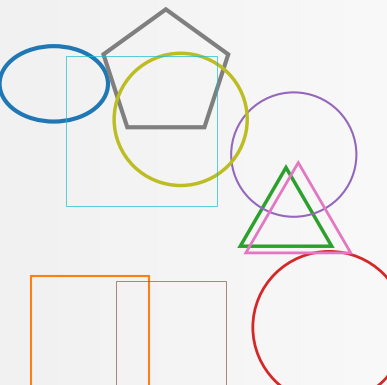[{"shape": "oval", "thickness": 3, "radius": 0.7, "center": [0.139, 0.782]}, {"shape": "square", "thickness": 1.5, "radius": 0.76, "center": [0.233, 0.13]}, {"shape": "triangle", "thickness": 2.5, "radius": 0.68, "center": [0.738, 0.429]}, {"shape": "circle", "thickness": 2, "radius": 0.99, "center": [0.85, 0.15]}, {"shape": "circle", "thickness": 1.5, "radius": 0.81, "center": [0.758, 0.598]}, {"shape": "square", "thickness": 0.5, "radius": 0.71, "center": [0.441, 0.127]}, {"shape": "triangle", "thickness": 2, "radius": 0.78, "center": [0.77, 0.421]}, {"shape": "pentagon", "thickness": 3, "radius": 0.85, "center": [0.428, 0.806]}, {"shape": "circle", "thickness": 2.5, "radius": 0.86, "center": [0.466, 0.69]}, {"shape": "square", "thickness": 0.5, "radius": 0.97, "center": [0.365, 0.66]}]